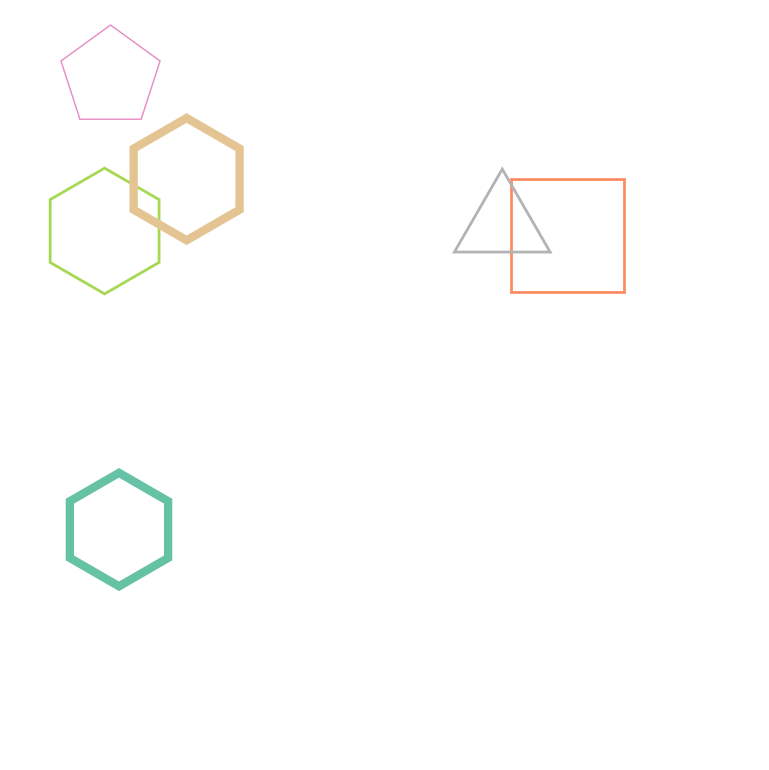[{"shape": "hexagon", "thickness": 3, "radius": 0.37, "center": [0.155, 0.312]}, {"shape": "square", "thickness": 1, "radius": 0.37, "center": [0.737, 0.694]}, {"shape": "pentagon", "thickness": 0.5, "radius": 0.34, "center": [0.144, 0.9]}, {"shape": "hexagon", "thickness": 1, "radius": 0.41, "center": [0.136, 0.7]}, {"shape": "hexagon", "thickness": 3, "radius": 0.4, "center": [0.242, 0.767]}, {"shape": "triangle", "thickness": 1, "radius": 0.36, "center": [0.652, 0.709]}]